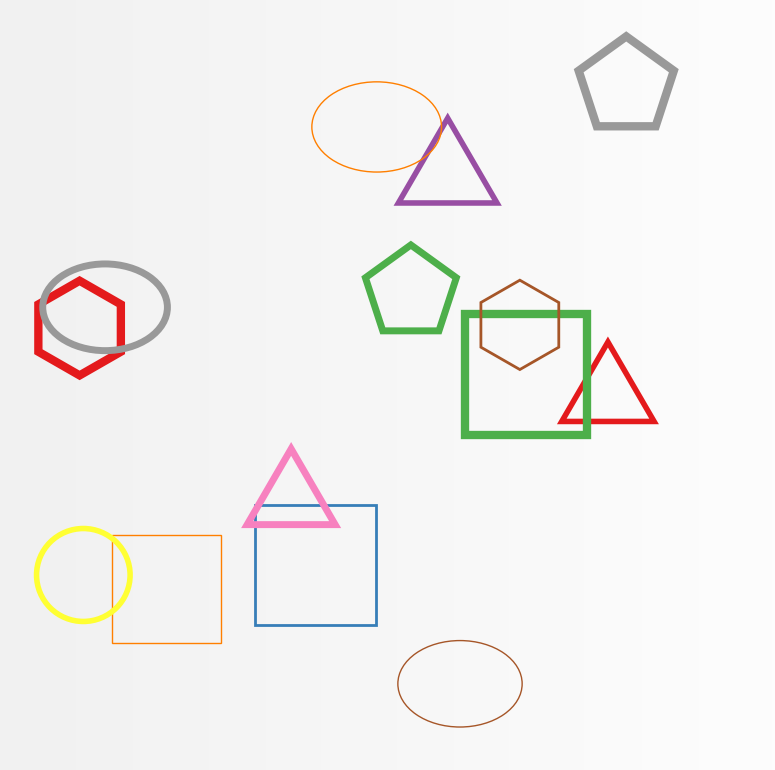[{"shape": "hexagon", "thickness": 3, "radius": 0.31, "center": [0.103, 0.574]}, {"shape": "triangle", "thickness": 2, "radius": 0.34, "center": [0.784, 0.487]}, {"shape": "square", "thickness": 1, "radius": 0.39, "center": [0.407, 0.266]}, {"shape": "pentagon", "thickness": 2.5, "radius": 0.31, "center": [0.53, 0.62]}, {"shape": "square", "thickness": 3, "radius": 0.39, "center": [0.678, 0.513]}, {"shape": "triangle", "thickness": 2, "radius": 0.37, "center": [0.578, 0.773]}, {"shape": "oval", "thickness": 0.5, "radius": 0.42, "center": [0.486, 0.835]}, {"shape": "square", "thickness": 0.5, "radius": 0.35, "center": [0.214, 0.235]}, {"shape": "circle", "thickness": 2, "radius": 0.3, "center": [0.108, 0.253]}, {"shape": "oval", "thickness": 0.5, "radius": 0.4, "center": [0.594, 0.112]}, {"shape": "hexagon", "thickness": 1, "radius": 0.29, "center": [0.671, 0.578]}, {"shape": "triangle", "thickness": 2.5, "radius": 0.33, "center": [0.376, 0.351]}, {"shape": "pentagon", "thickness": 3, "radius": 0.32, "center": [0.808, 0.888]}, {"shape": "oval", "thickness": 2.5, "radius": 0.4, "center": [0.136, 0.601]}]